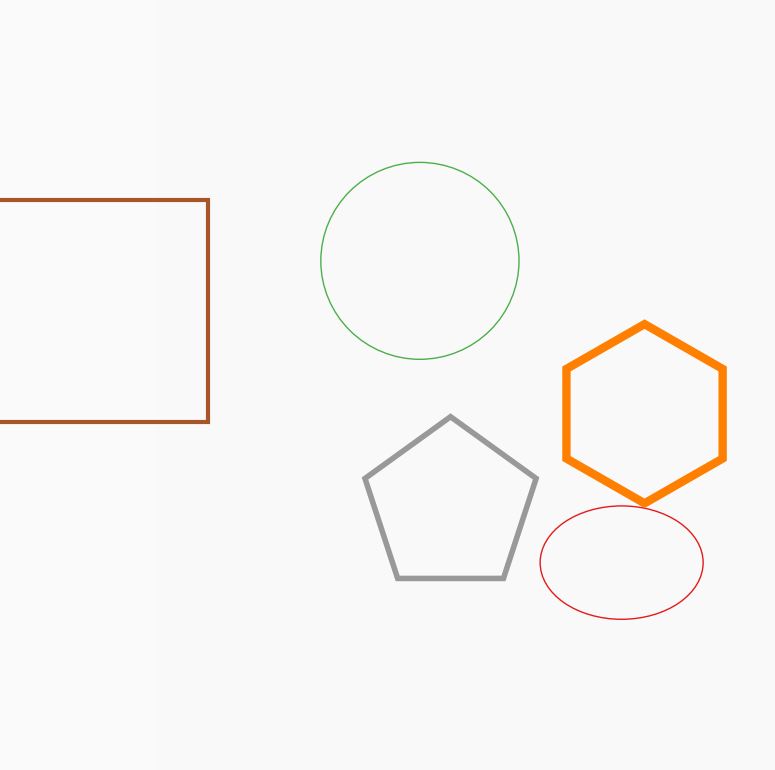[{"shape": "oval", "thickness": 0.5, "radius": 0.53, "center": [0.802, 0.269]}, {"shape": "circle", "thickness": 0.5, "radius": 0.64, "center": [0.542, 0.661]}, {"shape": "hexagon", "thickness": 3, "radius": 0.58, "center": [0.832, 0.463]}, {"shape": "square", "thickness": 1.5, "radius": 0.72, "center": [0.124, 0.596]}, {"shape": "pentagon", "thickness": 2, "radius": 0.58, "center": [0.581, 0.343]}]